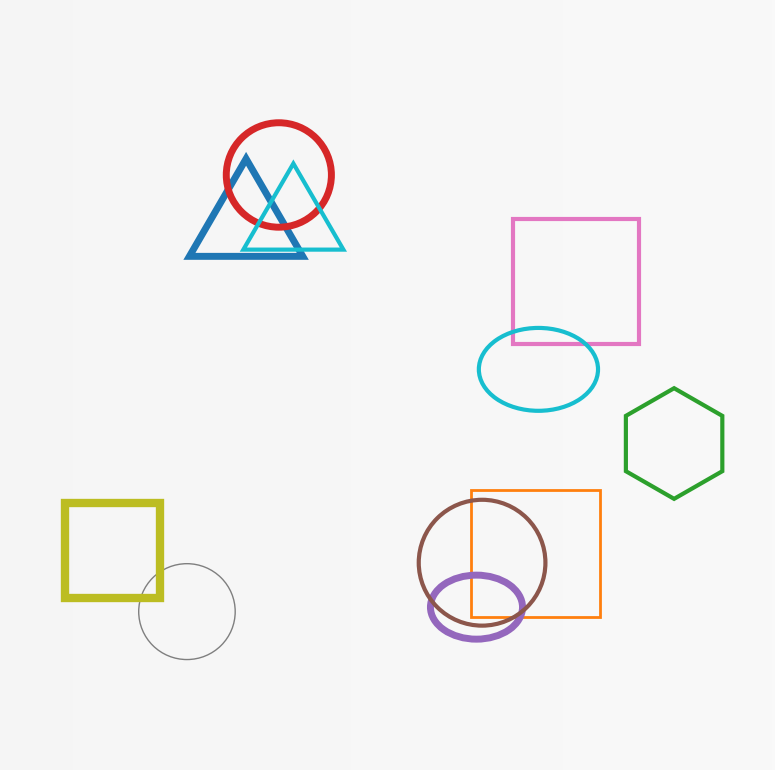[{"shape": "triangle", "thickness": 2.5, "radius": 0.42, "center": [0.318, 0.709]}, {"shape": "square", "thickness": 1, "radius": 0.41, "center": [0.691, 0.281]}, {"shape": "hexagon", "thickness": 1.5, "radius": 0.36, "center": [0.87, 0.424]}, {"shape": "circle", "thickness": 2.5, "radius": 0.34, "center": [0.36, 0.773]}, {"shape": "oval", "thickness": 2.5, "radius": 0.3, "center": [0.615, 0.212]}, {"shape": "circle", "thickness": 1.5, "radius": 0.41, "center": [0.622, 0.269]}, {"shape": "square", "thickness": 1.5, "radius": 0.41, "center": [0.744, 0.635]}, {"shape": "circle", "thickness": 0.5, "radius": 0.31, "center": [0.241, 0.206]}, {"shape": "square", "thickness": 3, "radius": 0.31, "center": [0.145, 0.285]}, {"shape": "oval", "thickness": 1.5, "radius": 0.38, "center": [0.695, 0.52]}, {"shape": "triangle", "thickness": 1.5, "radius": 0.37, "center": [0.379, 0.713]}]